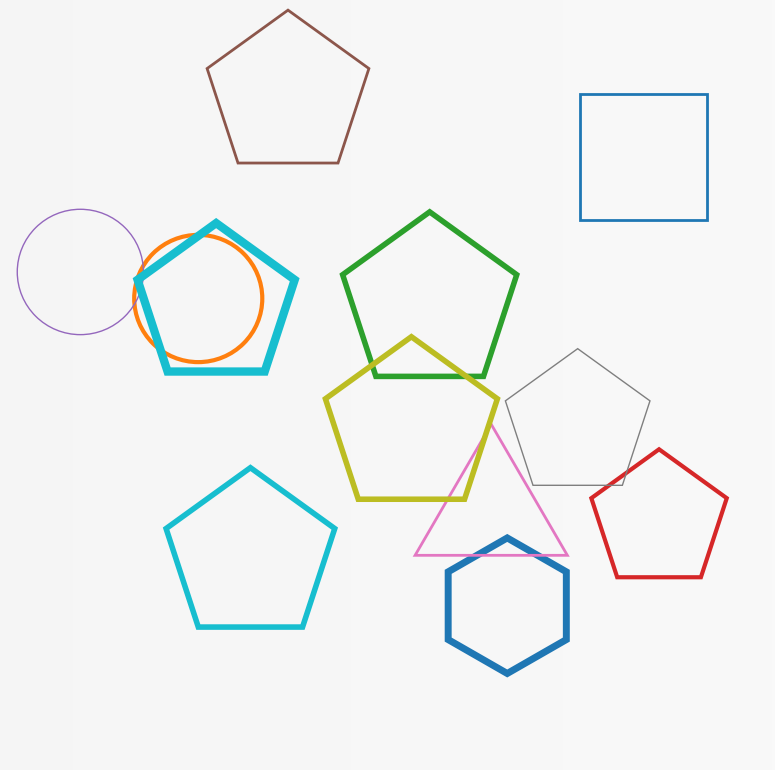[{"shape": "square", "thickness": 1, "radius": 0.41, "center": [0.83, 0.796]}, {"shape": "hexagon", "thickness": 2.5, "radius": 0.44, "center": [0.655, 0.213]}, {"shape": "circle", "thickness": 1.5, "radius": 0.41, "center": [0.256, 0.612]}, {"shape": "pentagon", "thickness": 2, "radius": 0.59, "center": [0.554, 0.607]}, {"shape": "pentagon", "thickness": 1.5, "radius": 0.46, "center": [0.85, 0.325]}, {"shape": "circle", "thickness": 0.5, "radius": 0.41, "center": [0.104, 0.647]}, {"shape": "pentagon", "thickness": 1, "radius": 0.55, "center": [0.372, 0.877]}, {"shape": "triangle", "thickness": 1, "radius": 0.57, "center": [0.634, 0.336]}, {"shape": "pentagon", "thickness": 0.5, "radius": 0.49, "center": [0.745, 0.449]}, {"shape": "pentagon", "thickness": 2, "radius": 0.58, "center": [0.531, 0.446]}, {"shape": "pentagon", "thickness": 3, "radius": 0.53, "center": [0.279, 0.604]}, {"shape": "pentagon", "thickness": 2, "radius": 0.57, "center": [0.323, 0.278]}]